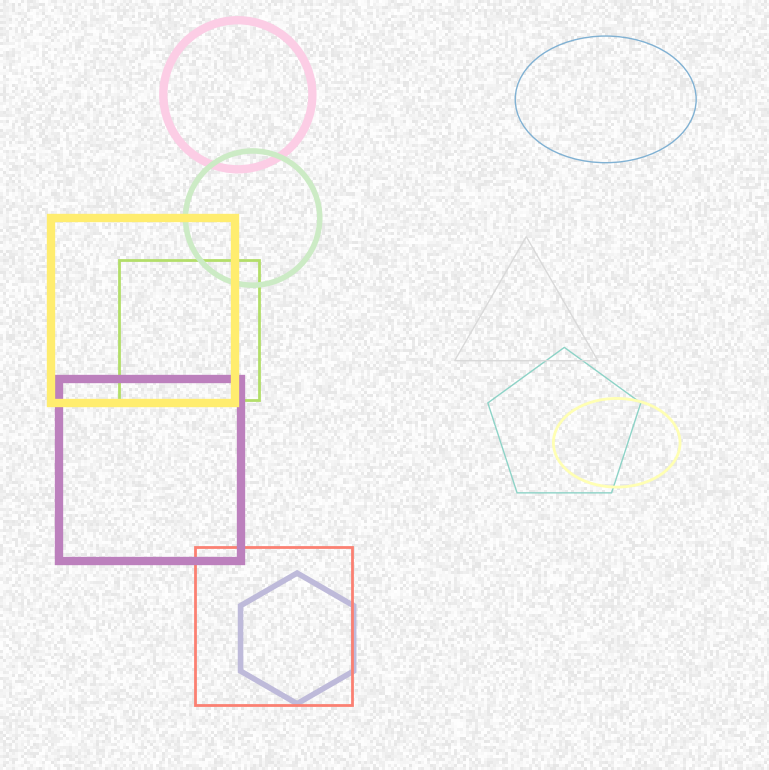[{"shape": "pentagon", "thickness": 0.5, "radius": 0.52, "center": [0.733, 0.444]}, {"shape": "oval", "thickness": 1, "radius": 0.41, "center": [0.801, 0.425]}, {"shape": "hexagon", "thickness": 2, "radius": 0.42, "center": [0.386, 0.171]}, {"shape": "square", "thickness": 1, "radius": 0.51, "center": [0.355, 0.187]}, {"shape": "oval", "thickness": 0.5, "radius": 0.59, "center": [0.787, 0.871]}, {"shape": "square", "thickness": 1, "radius": 0.46, "center": [0.246, 0.571]}, {"shape": "circle", "thickness": 3, "radius": 0.48, "center": [0.309, 0.877]}, {"shape": "triangle", "thickness": 0.5, "radius": 0.54, "center": [0.683, 0.585]}, {"shape": "square", "thickness": 3, "radius": 0.59, "center": [0.195, 0.39]}, {"shape": "circle", "thickness": 2, "radius": 0.44, "center": [0.328, 0.717]}, {"shape": "square", "thickness": 3, "radius": 0.6, "center": [0.186, 0.597]}]